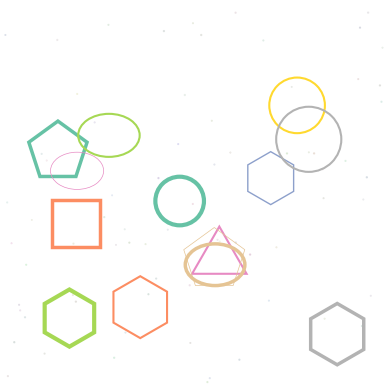[{"shape": "circle", "thickness": 3, "radius": 0.32, "center": [0.467, 0.478]}, {"shape": "pentagon", "thickness": 2.5, "radius": 0.4, "center": [0.15, 0.606]}, {"shape": "square", "thickness": 2.5, "radius": 0.31, "center": [0.198, 0.42]}, {"shape": "hexagon", "thickness": 1.5, "radius": 0.4, "center": [0.364, 0.202]}, {"shape": "hexagon", "thickness": 1, "radius": 0.34, "center": [0.703, 0.537]}, {"shape": "triangle", "thickness": 1.5, "radius": 0.41, "center": [0.57, 0.33]}, {"shape": "oval", "thickness": 0.5, "radius": 0.35, "center": [0.2, 0.556]}, {"shape": "hexagon", "thickness": 3, "radius": 0.37, "center": [0.18, 0.174]}, {"shape": "oval", "thickness": 1.5, "radius": 0.4, "center": [0.283, 0.648]}, {"shape": "circle", "thickness": 1.5, "radius": 0.36, "center": [0.772, 0.726]}, {"shape": "oval", "thickness": 2.5, "radius": 0.39, "center": [0.559, 0.312]}, {"shape": "pentagon", "thickness": 0.5, "radius": 0.42, "center": [0.557, 0.326]}, {"shape": "hexagon", "thickness": 2.5, "radius": 0.4, "center": [0.876, 0.132]}, {"shape": "circle", "thickness": 1.5, "radius": 0.42, "center": [0.802, 0.638]}]